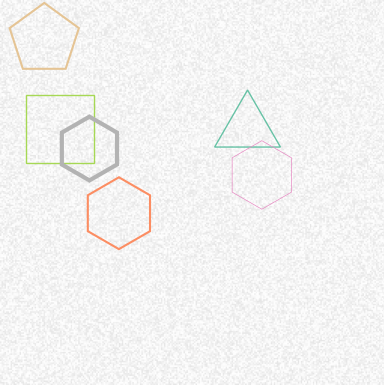[{"shape": "triangle", "thickness": 1, "radius": 0.49, "center": [0.643, 0.667]}, {"shape": "hexagon", "thickness": 1.5, "radius": 0.47, "center": [0.309, 0.446]}, {"shape": "hexagon", "thickness": 0.5, "radius": 0.45, "center": [0.68, 0.546]}, {"shape": "square", "thickness": 1, "radius": 0.44, "center": [0.155, 0.666]}, {"shape": "pentagon", "thickness": 1.5, "radius": 0.47, "center": [0.115, 0.898]}, {"shape": "hexagon", "thickness": 3, "radius": 0.41, "center": [0.232, 0.614]}]